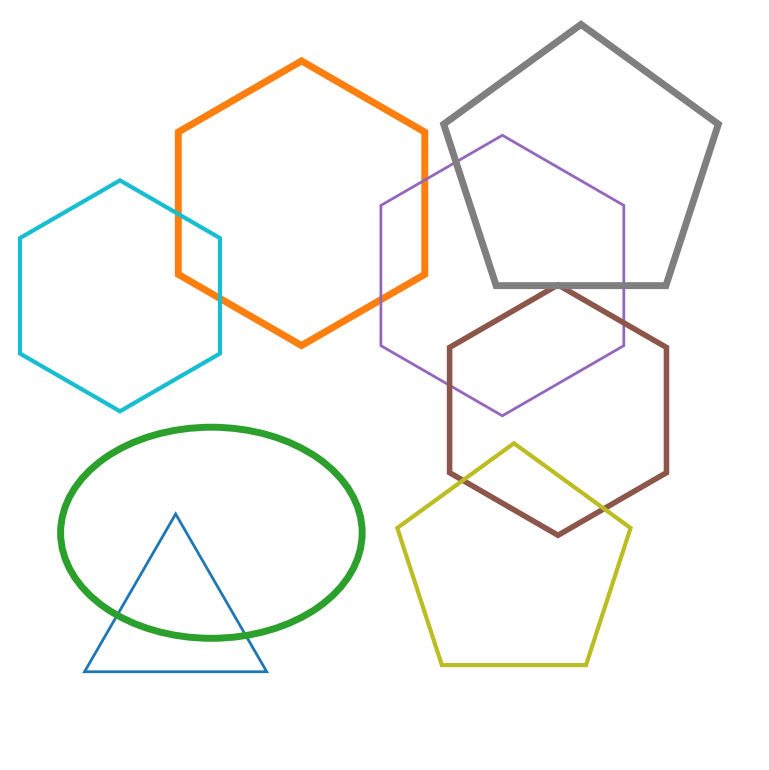[{"shape": "triangle", "thickness": 1, "radius": 0.68, "center": [0.228, 0.196]}, {"shape": "hexagon", "thickness": 2.5, "radius": 0.92, "center": [0.392, 0.736]}, {"shape": "oval", "thickness": 2.5, "radius": 0.98, "center": [0.275, 0.308]}, {"shape": "hexagon", "thickness": 1, "radius": 0.91, "center": [0.652, 0.642]}, {"shape": "hexagon", "thickness": 2, "radius": 0.81, "center": [0.725, 0.467]}, {"shape": "pentagon", "thickness": 2.5, "radius": 0.94, "center": [0.755, 0.781]}, {"shape": "pentagon", "thickness": 1.5, "radius": 0.8, "center": [0.667, 0.265]}, {"shape": "hexagon", "thickness": 1.5, "radius": 0.75, "center": [0.156, 0.616]}]